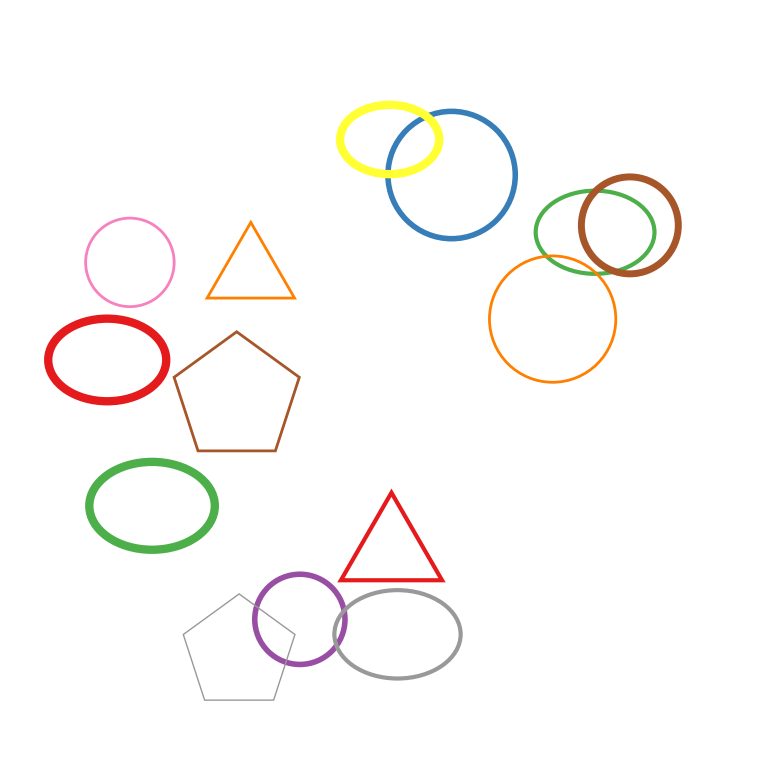[{"shape": "oval", "thickness": 3, "radius": 0.38, "center": [0.139, 0.533]}, {"shape": "triangle", "thickness": 1.5, "radius": 0.38, "center": [0.508, 0.284]}, {"shape": "circle", "thickness": 2, "radius": 0.41, "center": [0.586, 0.773]}, {"shape": "oval", "thickness": 3, "radius": 0.41, "center": [0.197, 0.343]}, {"shape": "oval", "thickness": 1.5, "radius": 0.39, "center": [0.773, 0.698]}, {"shape": "circle", "thickness": 2, "radius": 0.29, "center": [0.389, 0.196]}, {"shape": "circle", "thickness": 1, "radius": 0.41, "center": [0.718, 0.586]}, {"shape": "triangle", "thickness": 1, "radius": 0.33, "center": [0.326, 0.646]}, {"shape": "oval", "thickness": 3, "radius": 0.32, "center": [0.506, 0.819]}, {"shape": "circle", "thickness": 2.5, "radius": 0.31, "center": [0.818, 0.707]}, {"shape": "pentagon", "thickness": 1, "radius": 0.43, "center": [0.307, 0.484]}, {"shape": "circle", "thickness": 1, "radius": 0.29, "center": [0.169, 0.659]}, {"shape": "pentagon", "thickness": 0.5, "radius": 0.38, "center": [0.311, 0.152]}, {"shape": "oval", "thickness": 1.5, "radius": 0.41, "center": [0.516, 0.176]}]